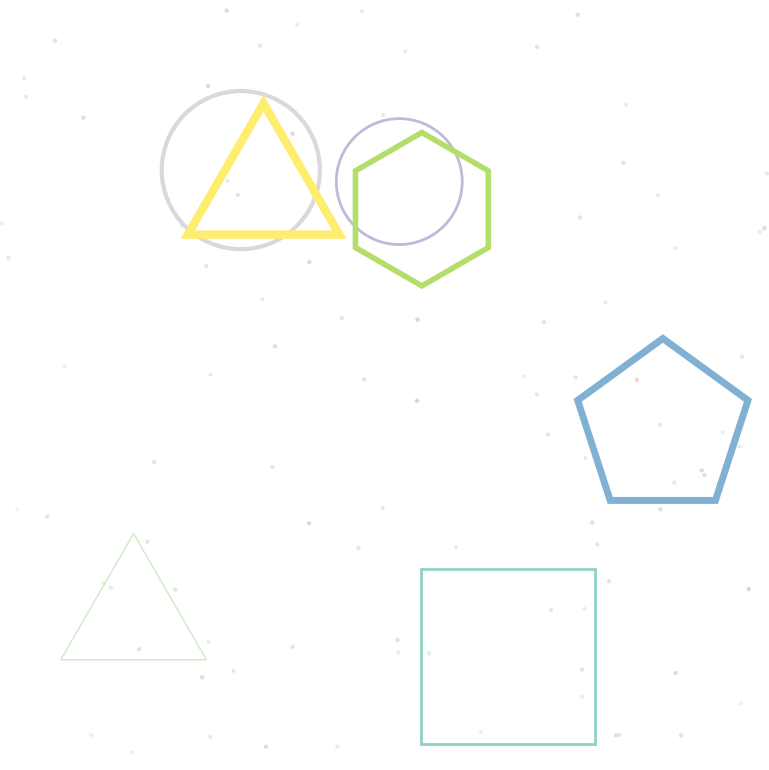[{"shape": "square", "thickness": 1, "radius": 0.56, "center": [0.66, 0.147]}, {"shape": "circle", "thickness": 1, "radius": 0.41, "center": [0.519, 0.764]}, {"shape": "pentagon", "thickness": 2.5, "radius": 0.58, "center": [0.861, 0.444]}, {"shape": "hexagon", "thickness": 2, "radius": 0.5, "center": [0.548, 0.728]}, {"shape": "circle", "thickness": 1.5, "radius": 0.51, "center": [0.313, 0.779]}, {"shape": "triangle", "thickness": 0.5, "radius": 0.55, "center": [0.174, 0.198]}, {"shape": "triangle", "thickness": 3, "radius": 0.57, "center": [0.342, 0.752]}]